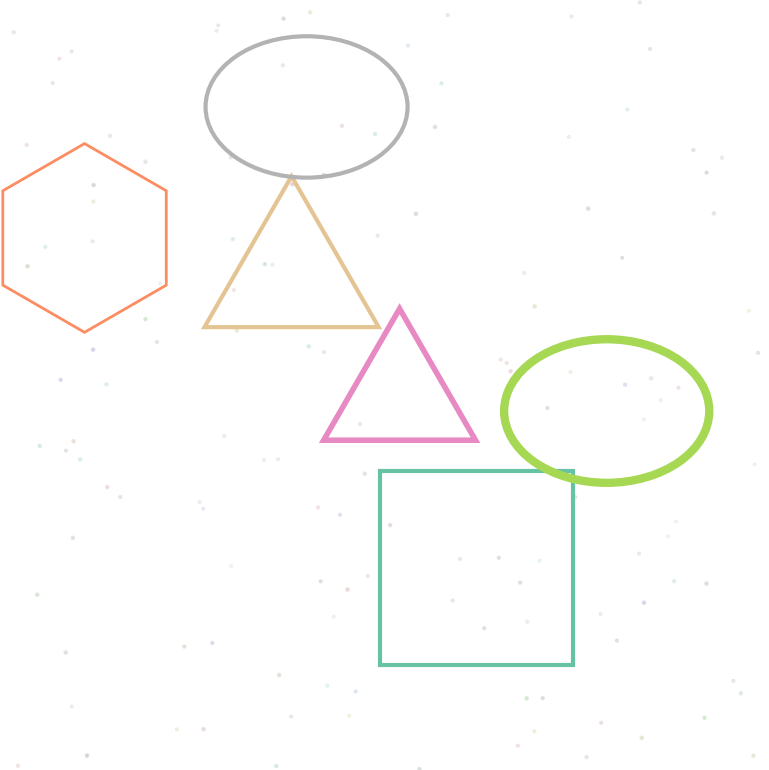[{"shape": "square", "thickness": 1.5, "radius": 0.63, "center": [0.619, 0.262]}, {"shape": "hexagon", "thickness": 1, "radius": 0.61, "center": [0.11, 0.691]}, {"shape": "triangle", "thickness": 2, "radius": 0.57, "center": [0.519, 0.485]}, {"shape": "oval", "thickness": 3, "radius": 0.67, "center": [0.788, 0.466]}, {"shape": "triangle", "thickness": 1.5, "radius": 0.65, "center": [0.379, 0.64]}, {"shape": "oval", "thickness": 1.5, "radius": 0.66, "center": [0.398, 0.861]}]